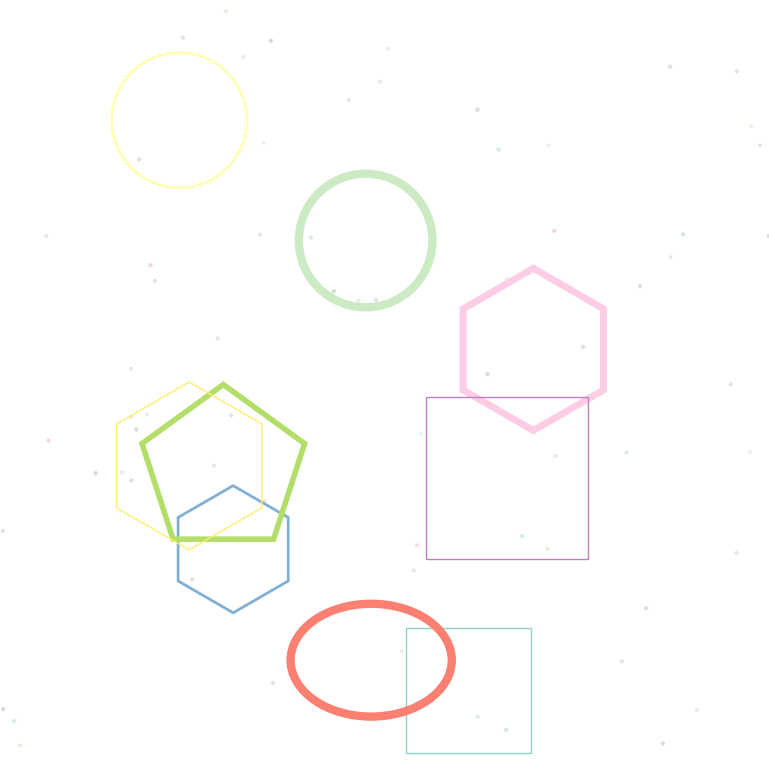[{"shape": "square", "thickness": 0.5, "radius": 0.41, "center": [0.609, 0.103]}, {"shape": "circle", "thickness": 1, "radius": 0.44, "center": [0.233, 0.844]}, {"shape": "oval", "thickness": 3, "radius": 0.52, "center": [0.482, 0.143]}, {"shape": "hexagon", "thickness": 1, "radius": 0.41, "center": [0.303, 0.287]}, {"shape": "pentagon", "thickness": 2, "radius": 0.56, "center": [0.29, 0.39]}, {"shape": "hexagon", "thickness": 2.5, "radius": 0.53, "center": [0.693, 0.546]}, {"shape": "square", "thickness": 0.5, "radius": 0.53, "center": [0.659, 0.379]}, {"shape": "circle", "thickness": 3, "radius": 0.43, "center": [0.475, 0.688]}, {"shape": "hexagon", "thickness": 0.5, "radius": 0.54, "center": [0.246, 0.395]}]